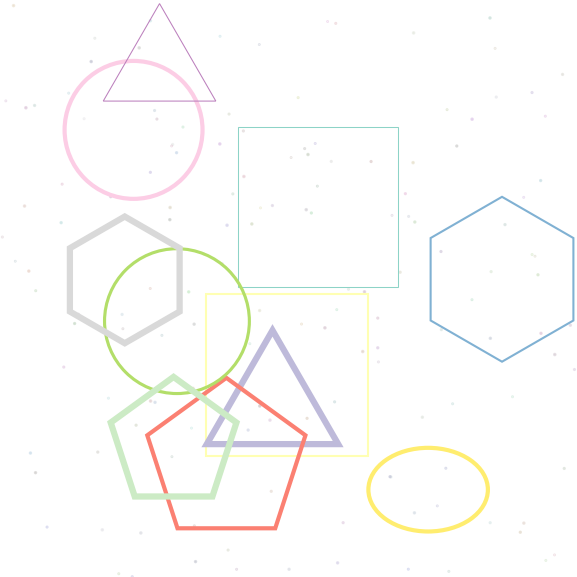[{"shape": "square", "thickness": 0.5, "radius": 0.69, "center": [0.55, 0.641]}, {"shape": "square", "thickness": 1, "radius": 0.7, "center": [0.498, 0.35]}, {"shape": "triangle", "thickness": 3, "radius": 0.66, "center": [0.472, 0.296]}, {"shape": "pentagon", "thickness": 2, "radius": 0.72, "center": [0.392, 0.201]}, {"shape": "hexagon", "thickness": 1, "radius": 0.71, "center": [0.869, 0.516]}, {"shape": "circle", "thickness": 1.5, "radius": 0.63, "center": [0.306, 0.443]}, {"shape": "circle", "thickness": 2, "radius": 0.6, "center": [0.231, 0.774]}, {"shape": "hexagon", "thickness": 3, "radius": 0.55, "center": [0.216, 0.514]}, {"shape": "triangle", "thickness": 0.5, "radius": 0.56, "center": [0.276, 0.88]}, {"shape": "pentagon", "thickness": 3, "radius": 0.57, "center": [0.301, 0.232]}, {"shape": "oval", "thickness": 2, "radius": 0.52, "center": [0.741, 0.151]}]